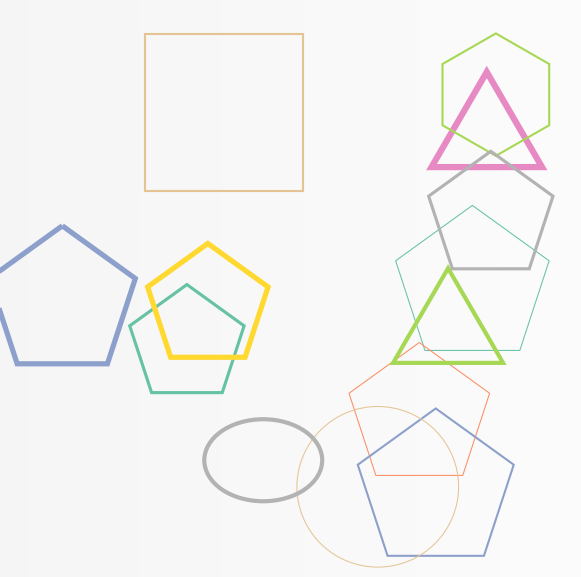[{"shape": "pentagon", "thickness": 1.5, "radius": 0.52, "center": [0.322, 0.403]}, {"shape": "pentagon", "thickness": 0.5, "radius": 0.69, "center": [0.813, 0.505]}, {"shape": "pentagon", "thickness": 0.5, "radius": 0.64, "center": [0.721, 0.279]}, {"shape": "pentagon", "thickness": 2.5, "radius": 0.66, "center": [0.107, 0.476]}, {"shape": "pentagon", "thickness": 1, "radius": 0.71, "center": [0.75, 0.151]}, {"shape": "triangle", "thickness": 3, "radius": 0.55, "center": [0.837, 0.765]}, {"shape": "triangle", "thickness": 2, "radius": 0.55, "center": [0.771, 0.425]}, {"shape": "hexagon", "thickness": 1, "radius": 0.53, "center": [0.853, 0.835]}, {"shape": "pentagon", "thickness": 2.5, "radius": 0.54, "center": [0.358, 0.469]}, {"shape": "circle", "thickness": 0.5, "radius": 0.7, "center": [0.65, 0.156]}, {"shape": "square", "thickness": 1, "radius": 0.68, "center": [0.385, 0.804]}, {"shape": "oval", "thickness": 2, "radius": 0.51, "center": [0.453, 0.202]}, {"shape": "pentagon", "thickness": 1.5, "radius": 0.56, "center": [0.844, 0.625]}]